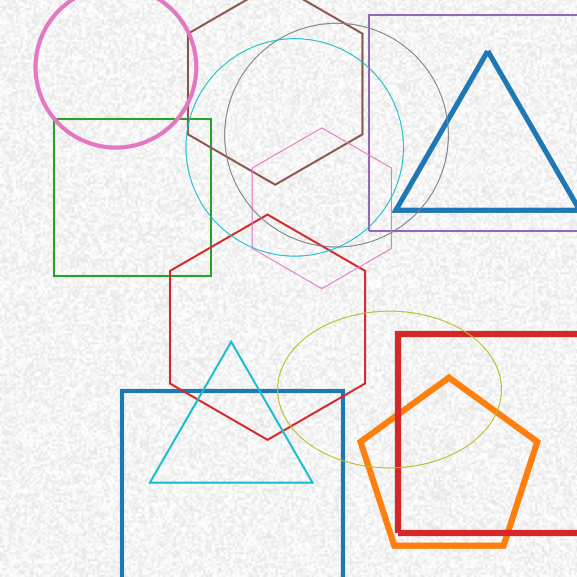[{"shape": "triangle", "thickness": 2.5, "radius": 0.92, "center": [0.845, 0.727]}, {"shape": "square", "thickness": 2, "radius": 0.96, "center": [0.402, 0.13]}, {"shape": "pentagon", "thickness": 3, "radius": 0.8, "center": [0.777, 0.184]}, {"shape": "square", "thickness": 1, "radius": 0.68, "center": [0.229, 0.657]}, {"shape": "hexagon", "thickness": 1, "radius": 0.98, "center": [0.463, 0.433]}, {"shape": "square", "thickness": 3, "radius": 0.86, "center": [0.862, 0.249]}, {"shape": "square", "thickness": 1, "radius": 0.93, "center": [0.826, 0.786]}, {"shape": "hexagon", "thickness": 1, "radius": 0.87, "center": [0.477, 0.854]}, {"shape": "hexagon", "thickness": 0.5, "radius": 0.7, "center": [0.557, 0.639]}, {"shape": "circle", "thickness": 2, "radius": 0.7, "center": [0.201, 0.883]}, {"shape": "circle", "thickness": 0.5, "radius": 0.97, "center": [0.583, 0.765]}, {"shape": "oval", "thickness": 0.5, "radius": 0.97, "center": [0.675, 0.325]}, {"shape": "circle", "thickness": 0.5, "radius": 0.94, "center": [0.51, 0.744]}, {"shape": "triangle", "thickness": 1, "radius": 0.81, "center": [0.4, 0.245]}]